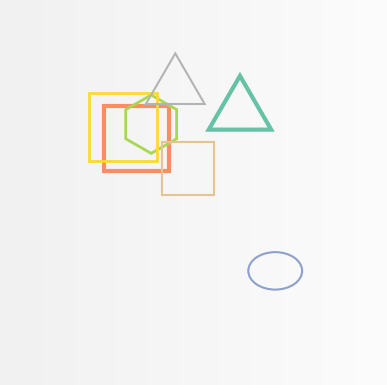[{"shape": "triangle", "thickness": 3, "radius": 0.47, "center": [0.619, 0.71]}, {"shape": "square", "thickness": 3, "radius": 0.42, "center": [0.353, 0.64]}, {"shape": "oval", "thickness": 1.5, "radius": 0.35, "center": [0.71, 0.296]}, {"shape": "hexagon", "thickness": 2, "radius": 0.38, "center": [0.39, 0.677]}, {"shape": "square", "thickness": 2, "radius": 0.44, "center": [0.317, 0.67]}, {"shape": "square", "thickness": 1.5, "radius": 0.34, "center": [0.485, 0.563]}, {"shape": "triangle", "thickness": 1.5, "radius": 0.44, "center": [0.452, 0.774]}]